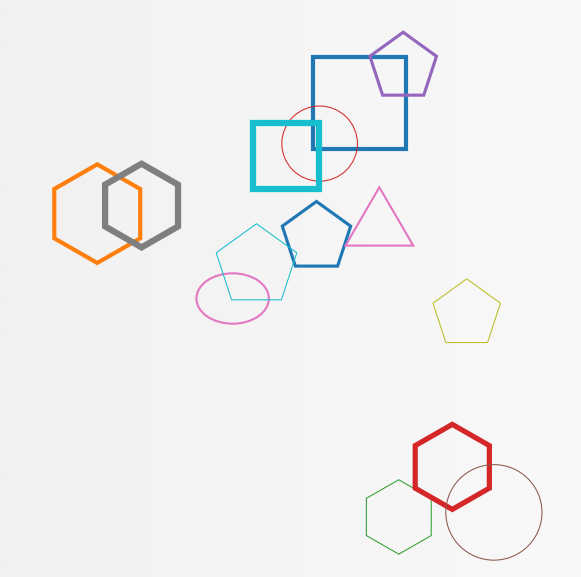[{"shape": "pentagon", "thickness": 1.5, "radius": 0.31, "center": [0.544, 0.588]}, {"shape": "square", "thickness": 2, "radius": 0.4, "center": [0.618, 0.822]}, {"shape": "hexagon", "thickness": 2, "radius": 0.43, "center": [0.167, 0.629]}, {"shape": "hexagon", "thickness": 0.5, "radius": 0.32, "center": [0.686, 0.104]}, {"shape": "circle", "thickness": 0.5, "radius": 0.33, "center": [0.55, 0.75]}, {"shape": "hexagon", "thickness": 2.5, "radius": 0.37, "center": [0.778, 0.191]}, {"shape": "pentagon", "thickness": 1.5, "radius": 0.3, "center": [0.694, 0.883]}, {"shape": "circle", "thickness": 0.5, "radius": 0.41, "center": [0.85, 0.112]}, {"shape": "oval", "thickness": 1, "radius": 0.31, "center": [0.4, 0.482]}, {"shape": "triangle", "thickness": 1, "radius": 0.34, "center": [0.653, 0.607]}, {"shape": "hexagon", "thickness": 3, "radius": 0.36, "center": [0.244, 0.643]}, {"shape": "pentagon", "thickness": 0.5, "radius": 0.3, "center": [0.803, 0.455]}, {"shape": "pentagon", "thickness": 0.5, "radius": 0.36, "center": [0.441, 0.539]}, {"shape": "square", "thickness": 3, "radius": 0.29, "center": [0.492, 0.729]}]